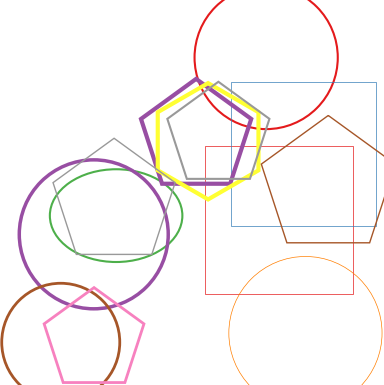[{"shape": "square", "thickness": 0.5, "radius": 0.96, "center": [0.724, 0.429]}, {"shape": "circle", "thickness": 1.5, "radius": 0.93, "center": [0.691, 0.851]}, {"shape": "square", "thickness": 0.5, "radius": 0.94, "center": [0.788, 0.6]}, {"shape": "oval", "thickness": 1.5, "radius": 0.86, "center": [0.302, 0.44]}, {"shape": "pentagon", "thickness": 3, "radius": 0.75, "center": [0.509, 0.645]}, {"shape": "circle", "thickness": 2.5, "radius": 0.97, "center": [0.244, 0.391]}, {"shape": "circle", "thickness": 0.5, "radius": 0.99, "center": [0.793, 0.135]}, {"shape": "hexagon", "thickness": 3, "radius": 0.76, "center": [0.541, 0.633]}, {"shape": "pentagon", "thickness": 1, "radius": 0.91, "center": [0.853, 0.517]}, {"shape": "circle", "thickness": 2, "radius": 0.77, "center": [0.158, 0.111]}, {"shape": "pentagon", "thickness": 2, "radius": 0.68, "center": [0.244, 0.117]}, {"shape": "pentagon", "thickness": 1, "radius": 0.83, "center": [0.296, 0.474]}, {"shape": "pentagon", "thickness": 1.5, "radius": 0.7, "center": [0.567, 0.648]}]